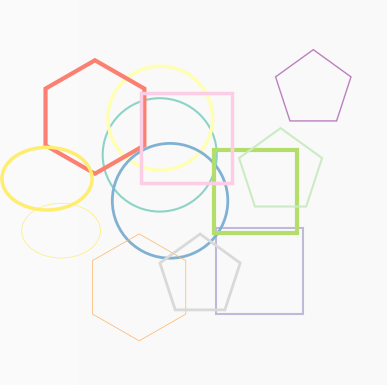[{"shape": "circle", "thickness": 1.5, "radius": 0.74, "center": [0.412, 0.598]}, {"shape": "circle", "thickness": 2.5, "radius": 0.68, "center": [0.414, 0.693]}, {"shape": "square", "thickness": 1.5, "radius": 0.56, "center": [0.669, 0.296]}, {"shape": "hexagon", "thickness": 3, "radius": 0.74, "center": [0.245, 0.696]}, {"shape": "circle", "thickness": 2, "radius": 0.75, "center": [0.439, 0.478]}, {"shape": "hexagon", "thickness": 0.5, "radius": 0.69, "center": [0.359, 0.254]}, {"shape": "square", "thickness": 3, "radius": 0.54, "center": [0.659, 0.503]}, {"shape": "square", "thickness": 2.5, "radius": 0.58, "center": [0.481, 0.641]}, {"shape": "pentagon", "thickness": 2, "radius": 0.54, "center": [0.516, 0.283]}, {"shape": "pentagon", "thickness": 1, "radius": 0.51, "center": [0.808, 0.769]}, {"shape": "pentagon", "thickness": 1.5, "radius": 0.56, "center": [0.724, 0.555]}, {"shape": "oval", "thickness": 0.5, "radius": 0.51, "center": [0.158, 0.401]}, {"shape": "oval", "thickness": 2.5, "radius": 0.58, "center": [0.121, 0.536]}]